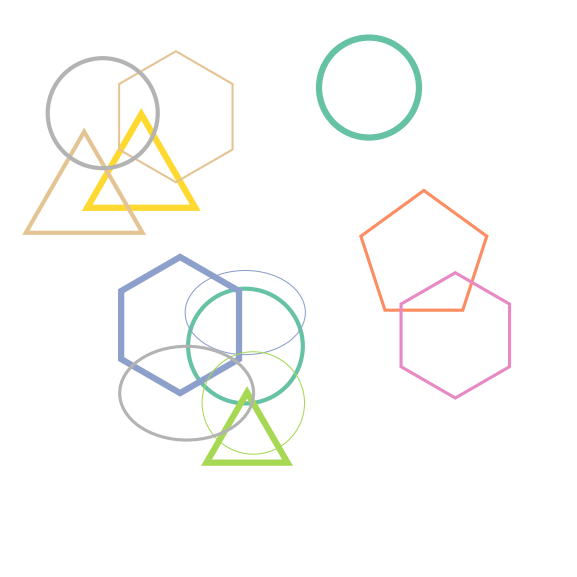[{"shape": "circle", "thickness": 3, "radius": 0.43, "center": [0.639, 0.848]}, {"shape": "circle", "thickness": 2, "radius": 0.5, "center": [0.425, 0.4]}, {"shape": "pentagon", "thickness": 1.5, "radius": 0.57, "center": [0.734, 0.555]}, {"shape": "hexagon", "thickness": 3, "radius": 0.59, "center": [0.312, 0.436]}, {"shape": "oval", "thickness": 0.5, "radius": 0.52, "center": [0.425, 0.458]}, {"shape": "hexagon", "thickness": 1.5, "radius": 0.54, "center": [0.788, 0.418]}, {"shape": "triangle", "thickness": 3, "radius": 0.4, "center": [0.428, 0.238]}, {"shape": "circle", "thickness": 0.5, "radius": 0.44, "center": [0.439, 0.301]}, {"shape": "triangle", "thickness": 3, "radius": 0.54, "center": [0.245, 0.693]}, {"shape": "triangle", "thickness": 2, "radius": 0.58, "center": [0.146, 0.654]}, {"shape": "hexagon", "thickness": 1, "radius": 0.57, "center": [0.305, 0.797]}, {"shape": "circle", "thickness": 2, "radius": 0.48, "center": [0.178, 0.803]}, {"shape": "oval", "thickness": 1.5, "radius": 0.58, "center": [0.323, 0.318]}]